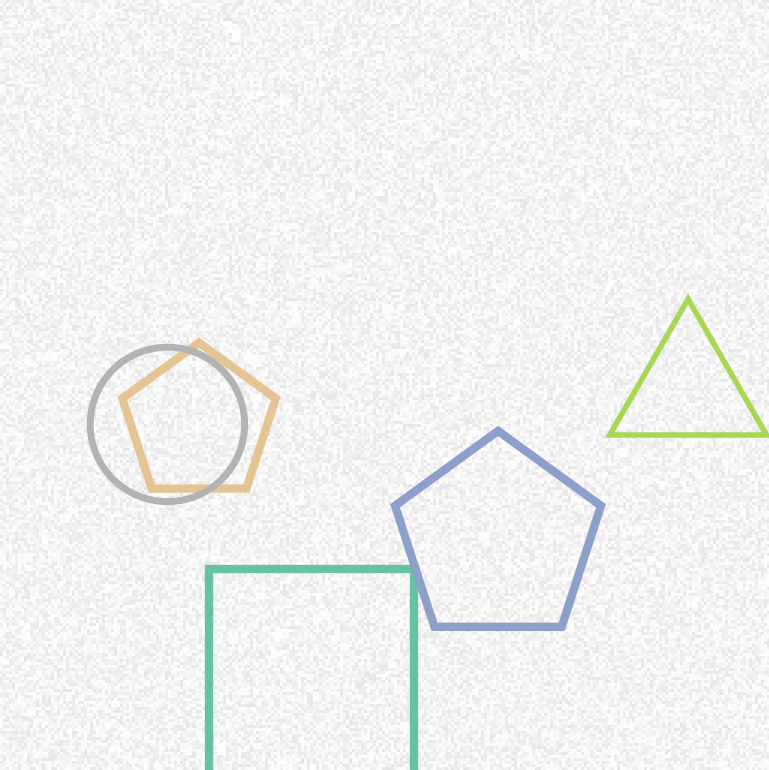[{"shape": "square", "thickness": 3, "radius": 0.67, "center": [0.404, 0.128]}, {"shape": "pentagon", "thickness": 3, "radius": 0.7, "center": [0.647, 0.3]}, {"shape": "triangle", "thickness": 2, "radius": 0.59, "center": [0.894, 0.494]}, {"shape": "pentagon", "thickness": 3, "radius": 0.52, "center": [0.258, 0.45]}, {"shape": "circle", "thickness": 2.5, "radius": 0.5, "center": [0.217, 0.449]}]